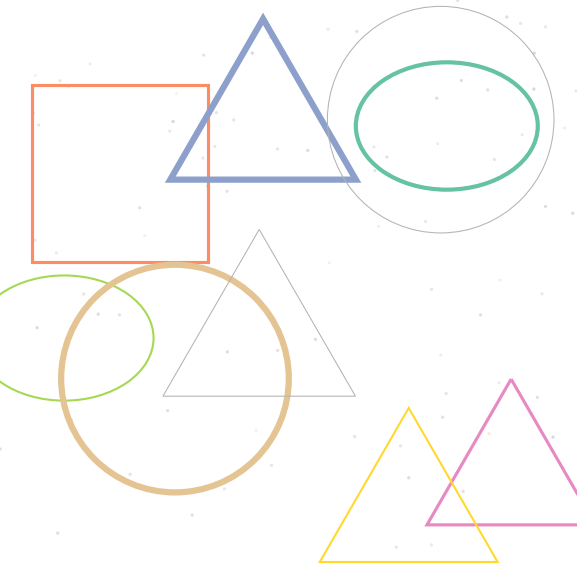[{"shape": "oval", "thickness": 2, "radius": 0.79, "center": [0.774, 0.781]}, {"shape": "square", "thickness": 1.5, "radius": 0.76, "center": [0.208, 0.699]}, {"shape": "triangle", "thickness": 3, "radius": 0.93, "center": [0.456, 0.781]}, {"shape": "triangle", "thickness": 1.5, "radius": 0.84, "center": [0.885, 0.174]}, {"shape": "oval", "thickness": 1, "radius": 0.77, "center": [0.111, 0.414]}, {"shape": "triangle", "thickness": 1, "radius": 0.89, "center": [0.708, 0.115]}, {"shape": "circle", "thickness": 3, "radius": 0.99, "center": [0.303, 0.344]}, {"shape": "triangle", "thickness": 0.5, "radius": 0.96, "center": [0.449, 0.409]}, {"shape": "circle", "thickness": 0.5, "radius": 0.98, "center": [0.763, 0.792]}]